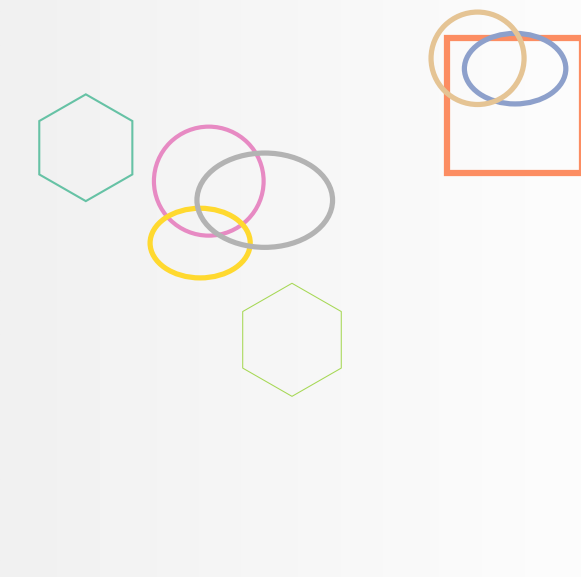[{"shape": "hexagon", "thickness": 1, "radius": 0.46, "center": [0.148, 0.743]}, {"shape": "square", "thickness": 3, "radius": 0.58, "center": [0.885, 0.817]}, {"shape": "oval", "thickness": 2.5, "radius": 0.44, "center": [0.886, 0.88]}, {"shape": "circle", "thickness": 2, "radius": 0.47, "center": [0.359, 0.685]}, {"shape": "hexagon", "thickness": 0.5, "radius": 0.49, "center": [0.502, 0.411]}, {"shape": "oval", "thickness": 2.5, "radius": 0.43, "center": [0.344, 0.578]}, {"shape": "circle", "thickness": 2.5, "radius": 0.4, "center": [0.822, 0.898]}, {"shape": "oval", "thickness": 2.5, "radius": 0.58, "center": [0.455, 0.652]}]